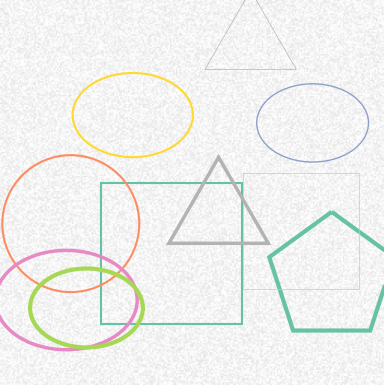[{"shape": "pentagon", "thickness": 3, "radius": 0.85, "center": [0.862, 0.279]}, {"shape": "square", "thickness": 1.5, "radius": 0.91, "center": [0.446, 0.342]}, {"shape": "circle", "thickness": 1.5, "radius": 0.89, "center": [0.184, 0.419]}, {"shape": "oval", "thickness": 1, "radius": 0.73, "center": [0.812, 0.681]}, {"shape": "oval", "thickness": 2.5, "radius": 0.92, "center": [0.172, 0.221]}, {"shape": "oval", "thickness": 3, "radius": 0.73, "center": [0.225, 0.2]}, {"shape": "oval", "thickness": 1.5, "radius": 0.78, "center": [0.345, 0.701]}, {"shape": "square", "thickness": 0.5, "radius": 0.75, "center": [0.782, 0.399]}, {"shape": "triangle", "thickness": 0.5, "radius": 0.69, "center": [0.651, 0.888]}, {"shape": "triangle", "thickness": 2.5, "radius": 0.74, "center": [0.568, 0.443]}]